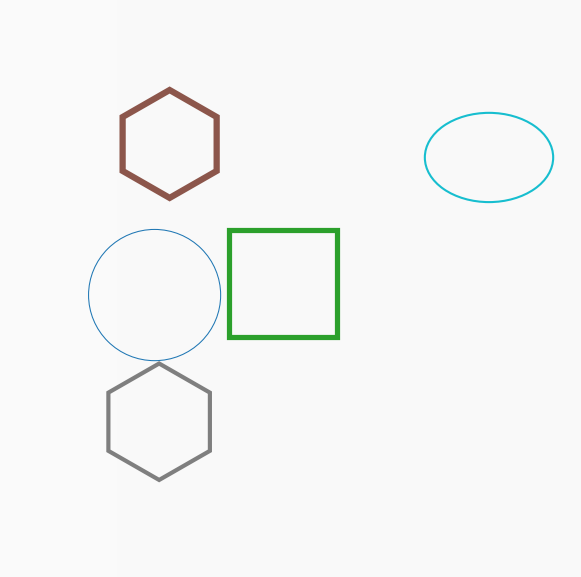[{"shape": "circle", "thickness": 0.5, "radius": 0.57, "center": [0.266, 0.488]}, {"shape": "square", "thickness": 2.5, "radius": 0.46, "center": [0.486, 0.509]}, {"shape": "hexagon", "thickness": 3, "radius": 0.47, "center": [0.292, 0.75]}, {"shape": "hexagon", "thickness": 2, "radius": 0.5, "center": [0.274, 0.269]}, {"shape": "oval", "thickness": 1, "radius": 0.55, "center": [0.841, 0.726]}]